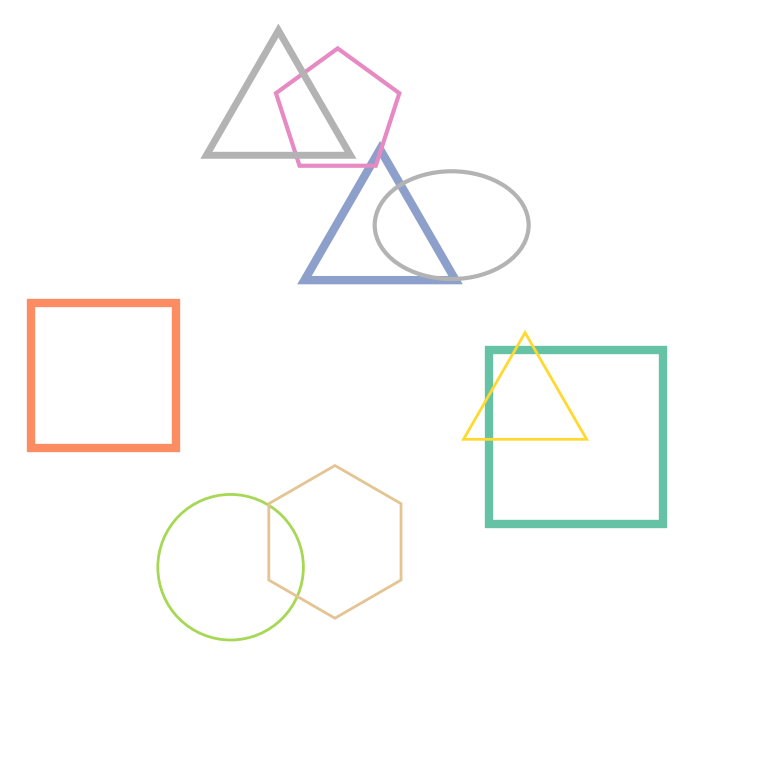[{"shape": "square", "thickness": 3, "radius": 0.56, "center": [0.748, 0.433]}, {"shape": "square", "thickness": 3, "radius": 0.47, "center": [0.134, 0.512]}, {"shape": "triangle", "thickness": 3, "radius": 0.57, "center": [0.494, 0.693]}, {"shape": "pentagon", "thickness": 1.5, "radius": 0.42, "center": [0.439, 0.853]}, {"shape": "circle", "thickness": 1, "radius": 0.47, "center": [0.299, 0.263]}, {"shape": "triangle", "thickness": 1, "radius": 0.46, "center": [0.682, 0.476]}, {"shape": "hexagon", "thickness": 1, "radius": 0.5, "center": [0.435, 0.296]}, {"shape": "oval", "thickness": 1.5, "radius": 0.5, "center": [0.587, 0.708]}, {"shape": "triangle", "thickness": 2.5, "radius": 0.54, "center": [0.362, 0.852]}]